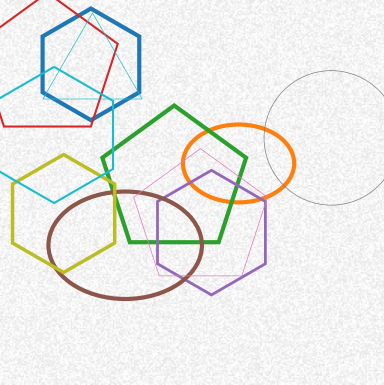[{"shape": "hexagon", "thickness": 3, "radius": 0.72, "center": [0.236, 0.833]}, {"shape": "oval", "thickness": 3, "radius": 0.72, "center": [0.62, 0.575]}, {"shape": "pentagon", "thickness": 3, "radius": 0.98, "center": [0.453, 0.53]}, {"shape": "pentagon", "thickness": 1.5, "radius": 0.96, "center": [0.123, 0.827]}, {"shape": "hexagon", "thickness": 2, "radius": 0.81, "center": [0.549, 0.396]}, {"shape": "oval", "thickness": 3, "radius": 1.0, "center": [0.325, 0.363]}, {"shape": "pentagon", "thickness": 0.5, "radius": 0.91, "center": [0.521, 0.431]}, {"shape": "circle", "thickness": 0.5, "radius": 0.87, "center": [0.861, 0.642]}, {"shape": "hexagon", "thickness": 2.5, "radius": 0.77, "center": [0.165, 0.445]}, {"shape": "hexagon", "thickness": 1.5, "radius": 0.88, "center": [0.14, 0.65]}, {"shape": "triangle", "thickness": 0.5, "radius": 0.74, "center": [0.24, 0.817]}]